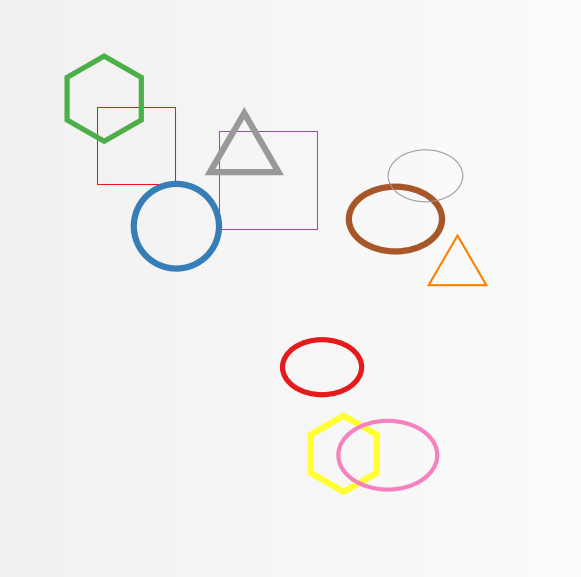[{"shape": "oval", "thickness": 2.5, "radius": 0.34, "center": [0.554, 0.363]}, {"shape": "square", "thickness": 0.5, "radius": 0.33, "center": [0.233, 0.747]}, {"shape": "circle", "thickness": 3, "radius": 0.37, "center": [0.303, 0.607]}, {"shape": "hexagon", "thickness": 2.5, "radius": 0.37, "center": [0.179, 0.828]}, {"shape": "square", "thickness": 0.5, "radius": 0.42, "center": [0.461, 0.688]}, {"shape": "triangle", "thickness": 1, "radius": 0.29, "center": [0.787, 0.534]}, {"shape": "hexagon", "thickness": 3, "radius": 0.33, "center": [0.591, 0.213]}, {"shape": "oval", "thickness": 3, "radius": 0.4, "center": [0.68, 0.62]}, {"shape": "oval", "thickness": 2, "radius": 0.43, "center": [0.667, 0.211]}, {"shape": "triangle", "thickness": 3, "radius": 0.34, "center": [0.42, 0.735]}, {"shape": "oval", "thickness": 0.5, "radius": 0.32, "center": [0.732, 0.695]}]